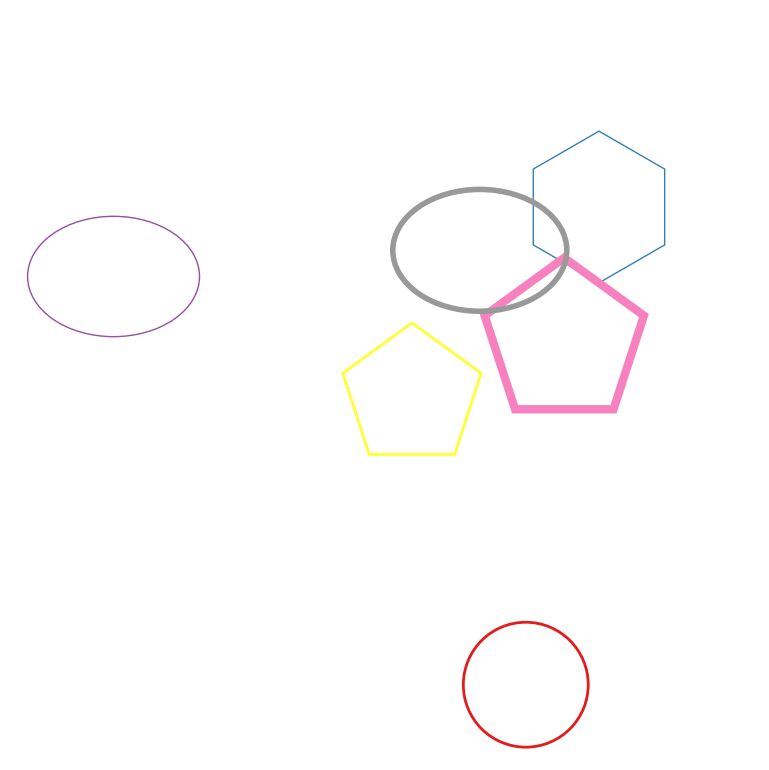[{"shape": "circle", "thickness": 1, "radius": 0.41, "center": [0.683, 0.111]}, {"shape": "hexagon", "thickness": 0.5, "radius": 0.49, "center": [0.778, 0.731]}, {"shape": "oval", "thickness": 0.5, "radius": 0.56, "center": [0.147, 0.641]}, {"shape": "pentagon", "thickness": 1, "radius": 0.47, "center": [0.535, 0.486]}, {"shape": "pentagon", "thickness": 3, "radius": 0.54, "center": [0.733, 0.556]}, {"shape": "oval", "thickness": 2, "radius": 0.57, "center": [0.623, 0.675]}]